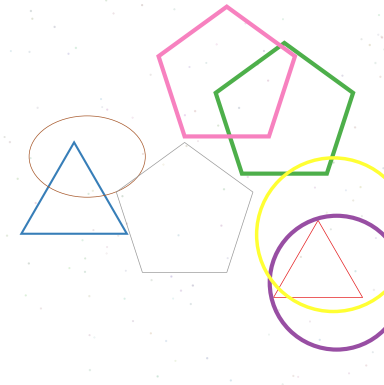[{"shape": "triangle", "thickness": 0.5, "radius": 0.67, "center": [0.826, 0.294]}, {"shape": "triangle", "thickness": 1.5, "radius": 0.79, "center": [0.192, 0.472]}, {"shape": "pentagon", "thickness": 3, "radius": 0.94, "center": [0.739, 0.701]}, {"shape": "circle", "thickness": 3, "radius": 0.87, "center": [0.874, 0.266]}, {"shape": "circle", "thickness": 2.5, "radius": 1.0, "center": [0.866, 0.39]}, {"shape": "oval", "thickness": 0.5, "radius": 0.75, "center": [0.227, 0.593]}, {"shape": "pentagon", "thickness": 3, "radius": 0.93, "center": [0.589, 0.796]}, {"shape": "pentagon", "thickness": 0.5, "radius": 0.93, "center": [0.48, 0.443]}]